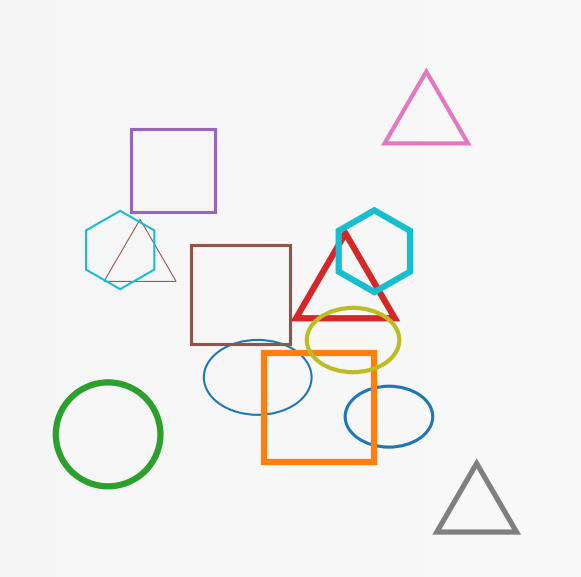[{"shape": "oval", "thickness": 1.5, "radius": 0.38, "center": [0.669, 0.278]}, {"shape": "oval", "thickness": 1, "radius": 0.46, "center": [0.443, 0.346]}, {"shape": "square", "thickness": 3, "radius": 0.47, "center": [0.549, 0.293]}, {"shape": "circle", "thickness": 3, "radius": 0.45, "center": [0.186, 0.247]}, {"shape": "triangle", "thickness": 3, "radius": 0.49, "center": [0.594, 0.497]}, {"shape": "square", "thickness": 1.5, "radius": 0.36, "center": [0.297, 0.704]}, {"shape": "triangle", "thickness": 0.5, "radius": 0.36, "center": [0.241, 0.548]}, {"shape": "square", "thickness": 1.5, "radius": 0.43, "center": [0.414, 0.49]}, {"shape": "triangle", "thickness": 2, "radius": 0.41, "center": [0.733, 0.792]}, {"shape": "triangle", "thickness": 2.5, "radius": 0.4, "center": [0.82, 0.117]}, {"shape": "oval", "thickness": 2, "radius": 0.4, "center": [0.607, 0.41]}, {"shape": "hexagon", "thickness": 1, "radius": 0.34, "center": [0.207, 0.566]}, {"shape": "hexagon", "thickness": 3, "radius": 0.35, "center": [0.644, 0.564]}]